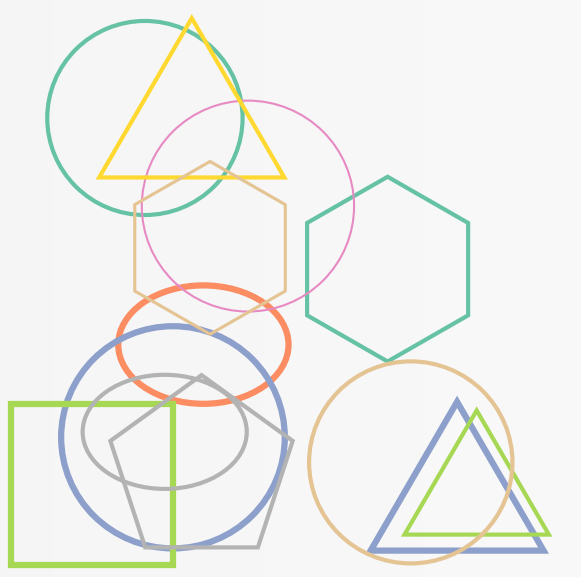[{"shape": "hexagon", "thickness": 2, "radius": 0.8, "center": [0.667, 0.533]}, {"shape": "circle", "thickness": 2, "radius": 0.84, "center": [0.249, 0.795]}, {"shape": "oval", "thickness": 3, "radius": 0.73, "center": [0.35, 0.402]}, {"shape": "triangle", "thickness": 3, "radius": 0.86, "center": [0.786, 0.132]}, {"shape": "circle", "thickness": 3, "radius": 0.96, "center": [0.298, 0.242]}, {"shape": "circle", "thickness": 1, "radius": 0.91, "center": [0.427, 0.642]}, {"shape": "triangle", "thickness": 2, "radius": 0.72, "center": [0.82, 0.145]}, {"shape": "square", "thickness": 3, "radius": 0.7, "center": [0.158, 0.16]}, {"shape": "triangle", "thickness": 2, "radius": 0.92, "center": [0.33, 0.784]}, {"shape": "circle", "thickness": 2, "radius": 0.87, "center": [0.707, 0.198]}, {"shape": "hexagon", "thickness": 1.5, "radius": 0.75, "center": [0.361, 0.57]}, {"shape": "pentagon", "thickness": 2, "radius": 0.82, "center": [0.347, 0.185]}, {"shape": "oval", "thickness": 2, "radius": 0.71, "center": [0.283, 0.251]}]